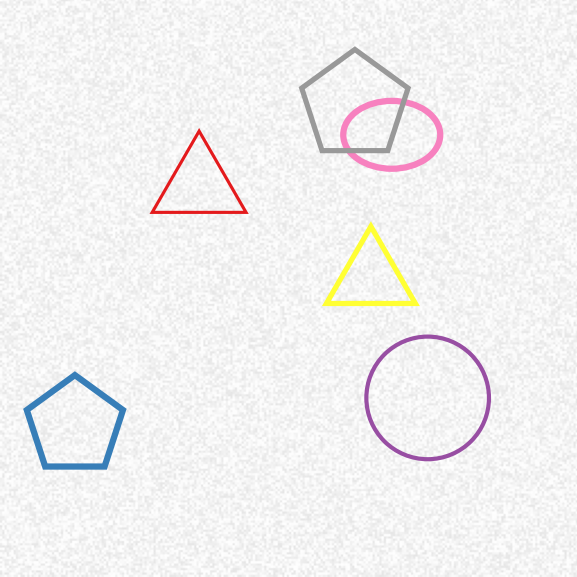[{"shape": "triangle", "thickness": 1.5, "radius": 0.47, "center": [0.345, 0.678]}, {"shape": "pentagon", "thickness": 3, "radius": 0.44, "center": [0.13, 0.262]}, {"shape": "circle", "thickness": 2, "radius": 0.53, "center": [0.741, 0.31]}, {"shape": "triangle", "thickness": 2.5, "radius": 0.44, "center": [0.642, 0.518]}, {"shape": "oval", "thickness": 3, "radius": 0.42, "center": [0.678, 0.766]}, {"shape": "pentagon", "thickness": 2.5, "radius": 0.48, "center": [0.615, 0.817]}]